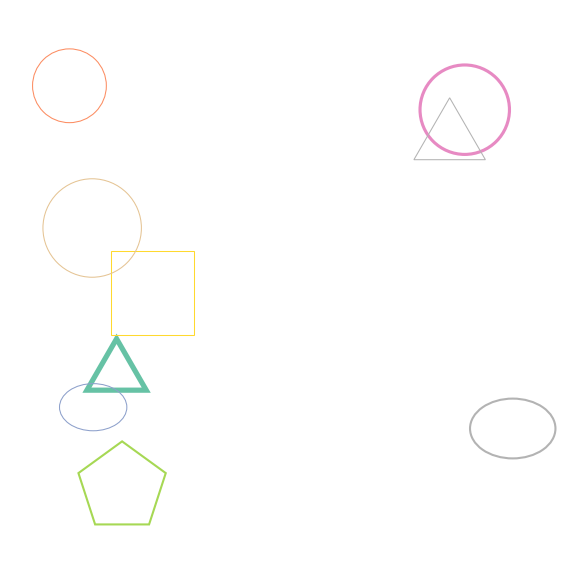[{"shape": "triangle", "thickness": 2.5, "radius": 0.3, "center": [0.202, 0.353]}, {"shape": "circle", "thickness": 0.5, "radius": 0.32, "center": [0.12, 0.851]}, {"shape": "oval", "thickness": 0.5, "radius": 0.29, "center": [0.161, 0.294]}, {"shape": "circle", "thickness": 1.5, "radius": 0.39, "center": [0.805, 0.809]}, {"shape": "pentagon", "thickness": 1, "radius": 0.4, "center": [0.211, 0.155]}, {"shape": "square", "thickness": 0.5, "radius": 0.36, "center": [0.264, 0.492]}, {"shape": "circle", "thickness": 0.5, "radius": 0.43, "center": [0.16, 0.604]}, {"shape": "triangle", "thickness": 0.5, "radius": 0.36, "center": [0.779, 0.758]}, {"shape": "oval", "thickness": 1, "radius": 0.37, "center": [0.888, 0.257]}]